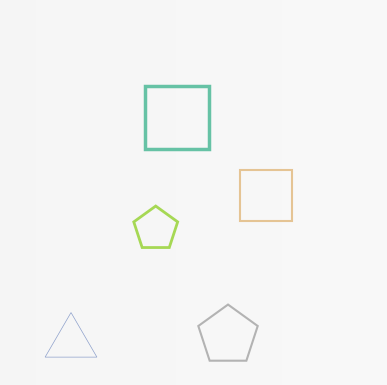[{"shape": "square", "thickness": 2.5, "radius": 0.41, "center": [0.456, 0.695]}, {"shape": "triangle", "thickness": 0.5, "radius": 0.39, "center": [0.183, 0.111]}, {"shape": "pentagon", "thickness": 2, "radius": 0.3, "center": [0.402, 0.405]}, {"shape": "square", "thickness": 1.5, "radius": 0.33, "center": [0.687, 0.492]}, {"shape": "pentagon", "thickness": 1.5, "radius": 0.4, "center": [0.588, 0.128]}]